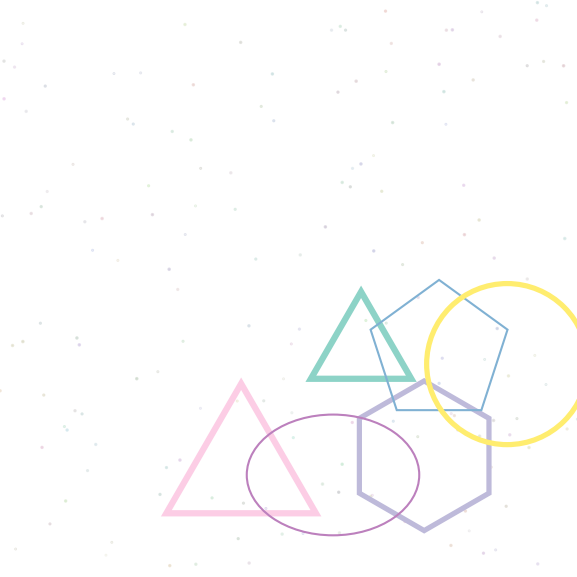[{"shape": "triangle", "thickness": 3, "radius": 0.5, "center": [0.625, 0.393]}, {"shape": "hexagon", "thickness": 2.5, "radius": 0.65, "center": [0.735, 0.21]}, {"shape": "pentagon", "thickness": 1, "radius": 0.62, "center": [0.76, 0.39]}, {"shape": "triangle", "thickness": 3, "radius": 0.75, "center": [0.418, 0.185]}, {"shape": "oval", "thickness": 1, "radius": 0.75, "center": [0.577, 0.177]}, {"shape": "circle", "thickness": 2.5, "radius": 0.7, "center": [0.878, 0.369]}]